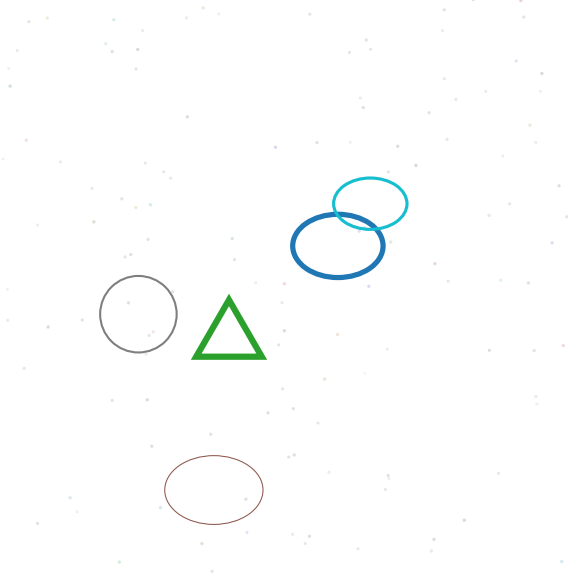[{"shape": "oval", "thickness": 2.5, "radius": 0.39, "center": [0.585, 0.573]}, {"shape": "triangle", "thickness": 3, "radius": 0.33, "center": [0.397, 0.414]}, {"shape": "oval", "thickness": 0.5, "radius": 0.43, "center": [0.37, 0.151]}, {"shape": "circle", "thickness": 1, "radius": 0.33, "center": [0.24, 0.455]}, {"shape": "oval", "thickness": 1.5, "radius": 0.32, "center": [0.641, 0.646]}]